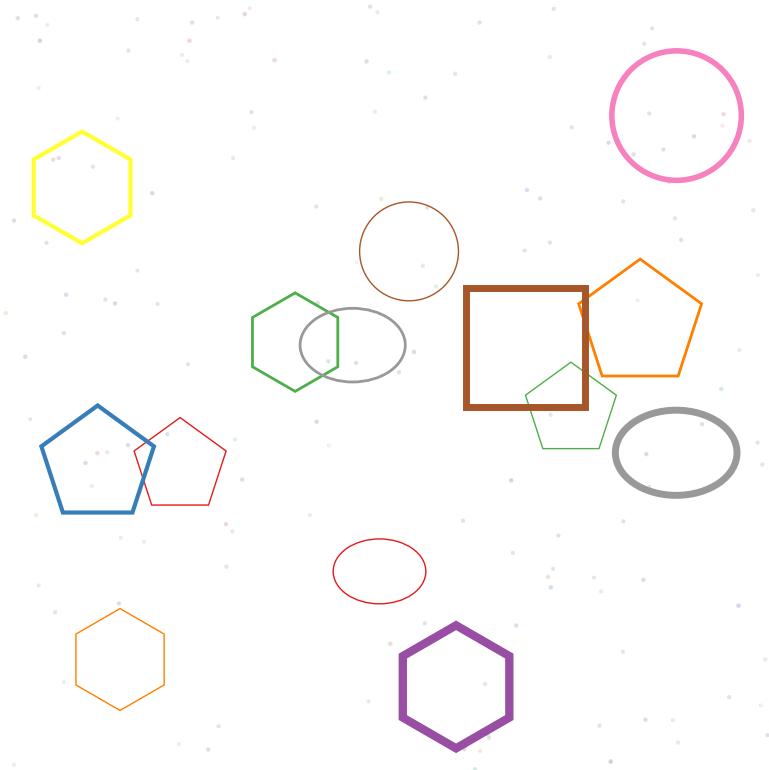[{"shape": "oval", "thickness": 0.5, "radius": 0.3, "center": [0.493, 0.258]}, {"shape": "pentagon", "thickness": 0.5, "radius": 0.31, "center": [0.234, 0.395]}, {"shape": "pentagon", "thickness": 1.5, "radius": 0.38, "center": [0.127, 0.397]}, {"shape": "pentagon", "thickness": 0.5, "radius": 0.31, "center": [0.741, 0.468]}, {"shape": "hexagon", "thickness": 1, "radius": 0.32, "center": [0.383, 0.556]}, {"shape": "hexagon", "thickness": 3, "radius": 0.4, "center": [0.592, 0.108]}, {"shape": "pentagon", "thickness": 1, "radius": 0.42, "center": [0.831, 0.58]}, {"shape": "hexagon", "thickness": 0.5, "radius": 0.33, "center": [0.156, 0.143]}, {"shape": "hexagon", "thickness": 1.5, "radius": 0.36, "center": [0.107, 0.757]}, {"shape": "square", "thickness": 2.5, "radius": 0.39, "center": [0.683, 0.549]}, {"shape": "circle", "thickness": 0.5, "radius": 0.32, "center": [0.531, 0.674]}, {"shape": "circle", "thickness": 2, "radius": 0.42, "center": [0.879, 0.85]}, {"shape": "oval", "thickness": 2.5, "radius": 0.4, "center": [0.878, 0.412]}, {"shape": "oval", "thickness": 1, "radius": 0.34, "center": [0.458, 0.552]}]